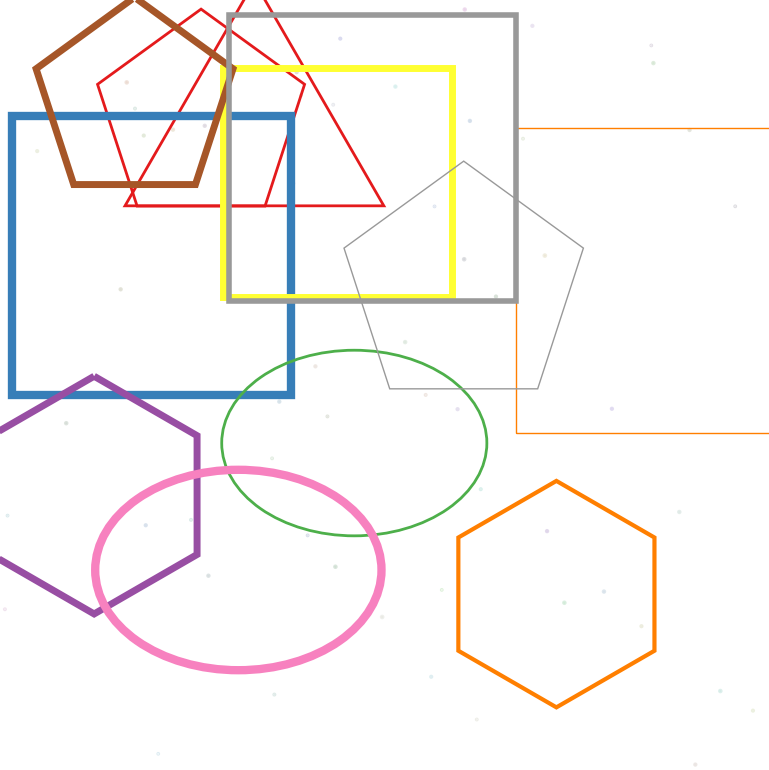[{"shape": "pentagon", "thickness": 1, "radius": 0.71, "center": [0.261, 0.847]}, {"shape": "triangle", "thickness": 1, "radius": 0.97, "center": [0.33, 0.83]}, {"shape": "square", "thickness": 3, "radius": 0.91, "center": [0.197, 0.668]}, {"shape": "oval", "thickness": 1, "radius": 0.86, "center": [0.46, 0.425]}, {"shape": "hexagon", "thickness": 2.5, "radius": 0.77, "center": [0.122, 0.357]}, {"shape": "hexagon", "thickness": 1.5, "radius": 0.74, "center": [0.723, 0.228]}, {"shape": "square", "thickness": 0.5, "radius": 0.99, "center": [0.868, 0.636]}, {"shape": "square", "thickness": 2.5, "radius": 0.74, "center": [0.438, 0.763]}, {"shape": "pentagon", "thickness": 2.5, "radius": 0.67, "center": [0.175, 0.869]}, {"shape": "oval", "thickness": 3, "radius": 0.93, "center": [0.31, 0.26]}, {"shape": "pentagon", "thickness": 0.5, "radius": 0.82, "center": [0.602, 0.627]}, {"shape": "square", "thickness": 2, "radius": 0.93, "center": [0.484, 0.795]}]